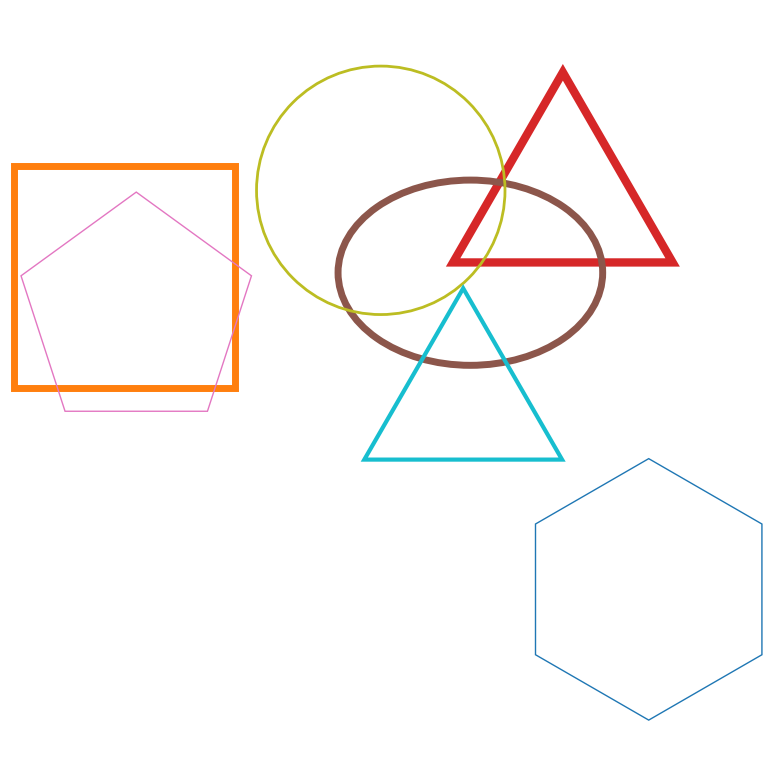[{"shape": "hexagon", "thickness": 0.5, "radius": 0.85, "center": [0.842, 0.235]}, {"shape": "square", "thickness": 2.5, "radius": 0.72, "center": [0.162, 0.64]}, {"shape": "triangle", "thickness": 3, "radius": 0.82, "center": [0.731, 0.741]}, {"shape": "oval", "thickness": 2.5, "radius": 0.86, "center": [0.611, 0.646]}, {"shape": "pentagon", "thickness": 0.5, "radius": 0.79, "center": [0.177, 0.593]}, {"shape": "circle", "thickness": 1, "radius": 0.81, "center": [0.494, 0.753]}, {"shape": "triangle", "thickness": 1.5, "radius": 0.74, "center": [0.602, 0.477]}]